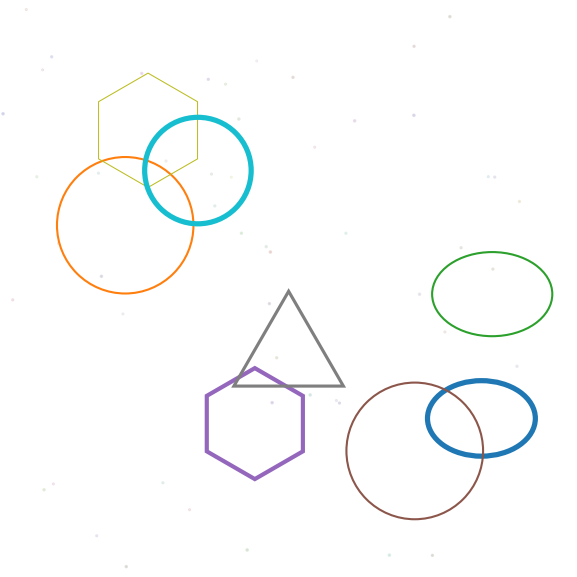[{"shape": "oval", "thickness": 2.5, "radius": 0.47, "center": [0.834, 0.275]}, {"shape": "circle", "thickness": 1, "radius": 0.59, "center": [0.217, 0.609]}, {"shape": "oval", "thickness": 1, "radius": 0.52, "center": [0.852, 0.49]}, {"shape": "hexagon", "thickness": 2, "radius": 0.48, "center": [0.441, 0.266]}, {"shape": "circle", "thickness": 1, "radius": 0.59, "center": [0.718, 0.218]}, {"shape": "triangle", "thickness": 1.5, "radius": 0.55, "center": [0.5, 0.385]}, {"shape": "hexagon", "thickness": 0.5, "radius": 0.49, "center": [0.256, 0.774]}, {"shape": "circle", "thickness": 2.5, "radius": 0.46, "center": [0.343, 0.704]}]